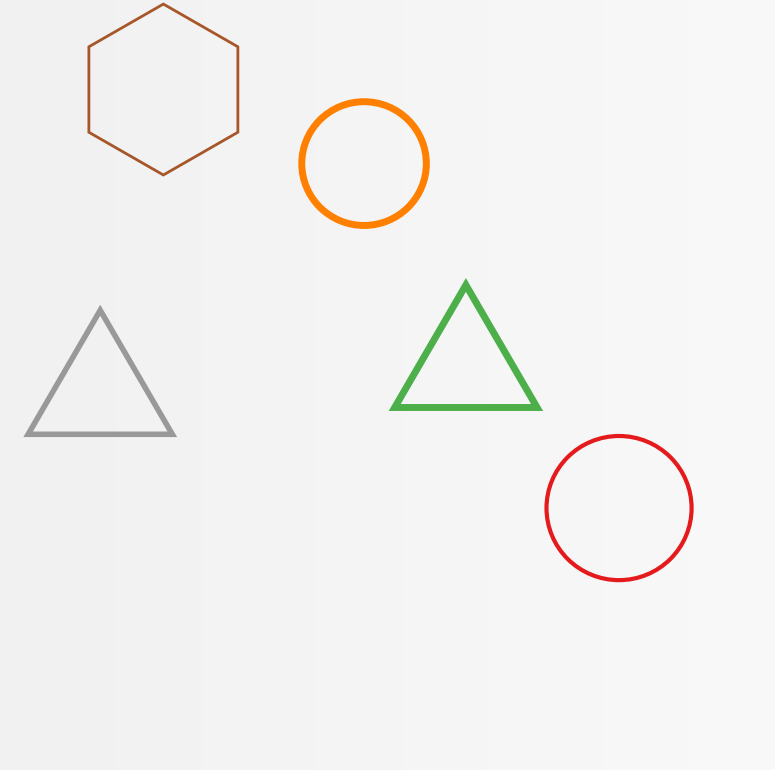[{"shape": "circle", "thickness": 1.5, "radius": 0.47, "center": [0.799, 0.34]}, {"shape": "triangle", "thickness": 2.5, "radius": 0.53, "center": [0.601, 0.524]}, {"shape": "circle", "thickness": 2.5, "radius": 0.4, "center": [0.47, 0.788]}, {"shape": "hexagon", "thickness": 1, "radius": 0.55, "center": [0.211, 0.884]}, {"shape": "triangle", "thickness": 2, "radius": 0.54, "center": [0.129, 0.49]}]